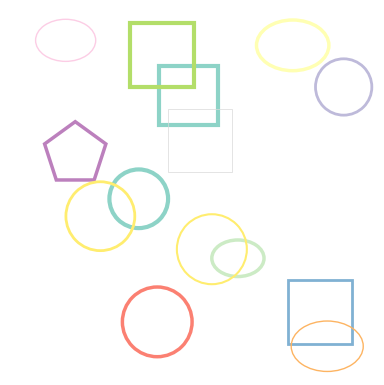[{"shape": "square", "thickness": 3, "radius": 0.38, "center": [0.49, 0.753]}, {"shape": "circle", "thickness": 3, "radius": 0.38, "center": [0.36, 0.484]}, {"shape": "oval", "thickness": 2.5, "radius": 0.47, "center": [0.76, 0.882]}, {"shape": "circle", "thickness": 2, "radius": 0.37, "center": [0.893, 0.774]}, {"shape": "circle", "thickness": 2.5, "radius": 0.45, "center": [0.408, 0.164]}, {"shape": "square", "thickness": 2, "radius": 0.42, "center": [0.831, 0.19]}, {"shape": "oval", "thickness": 1, "radius": 0.47, "center": [0.85, 0.101]}, {"shape": "square", "thickness": 3, "radius": 0.42, "center": [0.421, 0.856]}, {"shape": "oval", "thickness": 1, "radius": 0.39, "center": [0.171, 0.895]}, {"shape": "square", "thickness": 0.5, "radius": 0.41, "center": [0.519, 0.635]}, {"shape": "pentagon", "thickness": 2.5, "radius": 0.42, "center": [0.195, 0.6]}, {"shape": "oval", "thickness": 2.5, "radius": 0.34, "center": [0.618, 0.329]}, {"shape": "circle", "thickness": 2, "radius": 0.45, "center": [0.261, 0.438]}, {"shape": "circle", "thickness": 1.5, "radius": 0.45, "center": [0.55, 0.353]}]